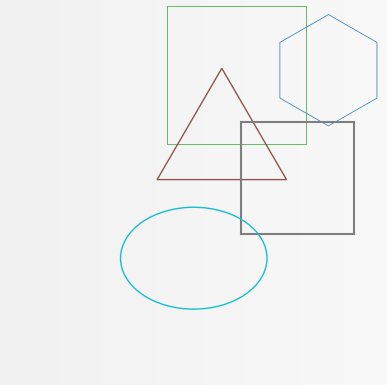[{"shape": "hexagon", "thickness": 0.5, "radius": 0.72, "center": [0.848, 0.818]}, {"shape": "square", "thickness": 0.5, "radius": 0.89, "center": [0.61, 0.805]}, {"shape": "triangle", "thickness": 1, "radius": 0.96, "center": [0.572, 0.63]}, {"shape": "square", "thickness": 1.5, "radius": 0.73, "center": [0.767, 0.538]}, {"shape": "oval", "thickness": 1, "radius": 0.95, "center": [0.5, 0.329]}]